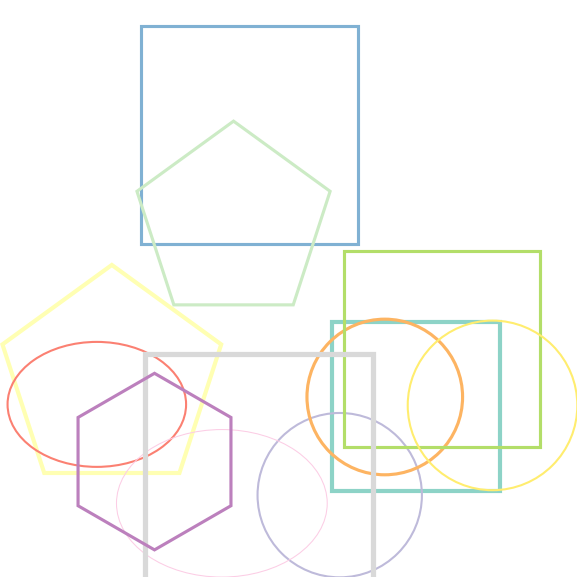[{"shape": "square", "thickness": 2, "radius": 0.73, "center": [0.721, 0.295]}, {"shape": "pentagon", "thickness": 2, "radius": 1.0, "center": [0.194, 0.341]}, {"shape": "circle", "thickness": 1, "radius": 0.71, "center": [0.588, 0.142]}, {"shape": "oval", "thickness": 1, "radius": 0.77, "center": [0.168, 0.299]}, {"shape": "square", "thickness": 1.5, "radius": 0.94, "center": [0.432, 0.765]}, {"shape": "circle", "thickness": 1.5, "radius": 0.67, "center": [0.666, 0.312]}, {"shape": "square", "thickness": 1.5, "radius": 0.85, "center": [0.765, 0.395]}, {"shape": "oval", "thickness": 0.5, "radius": 0.91, "center": [0.384, 0.128]}, {"shape": "square", "thickness": 2.5, "radius": 0.99, "center": [0.449, 0.189]}, {"shape": "hexagon", "thickness": 1.5, "radius": 0.76, "center": [0.268, 0.2]}, {"shape": "pentagon", "thickness": 1.5, "radius": 0.88, "center": [0.404, 0.614]}, {"shape": "circle", "thickness": 1, "radius": 0.73, "center": [0.853, 0.297]}]